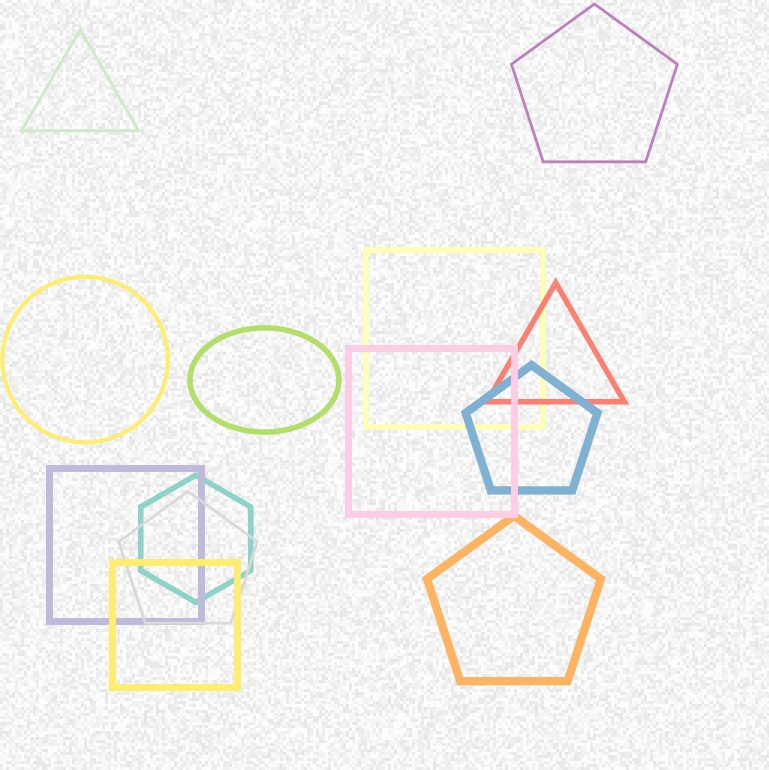[{"shape": "hexagon", "thickness": 2, "radius": 0.41, "center": [0.254, 0.3]}, {"shape": "square", "thickness": 2, "radius": 0.57, "center": [0.59, 0.56]}, {"shape": "square", "thickness": 2.5, "radius": 0.49, "center": [0.162, 0.293]}, {"shape": "triangle", "thickness": 2, "radius": 0.51, "center": [0.722, 0.53]}, {"shape": "pentagon", "thickness": 3, "radius": 0.45, "center": [0.69, 0.436]}, {"shape": "pentagon", "thickness": 3, "radius": 0.59, "center": [0.668, 0.211]}, {"shape": "oval", "thickness": 2, "radius": 0.48, "center": [0.343, 0.507]}, {"shape": "square", "thickness": 2.5, "radius": 0.54, "center": [0.56, 0.44]}, {"shape": "pentagon", "thickness": 1, "radius": 0.47, "center": [0.244, 0.267]}, {"shape": "pentagon", "thickness": 1, "radius": 0.57, "center": [0.772, 0.882]}, {"shape": "triangle", "thickness": 1, "radius": 0.44, "center": [0.104, 0.874]}, {"shape": "circle", "thickness": 1.5, "radius": 0.54, "center": [0.111, 0.533]}, {"shape": "square", "thickness": 2.5, "radius": 0.41, "center": [0.227, 0.188]}]